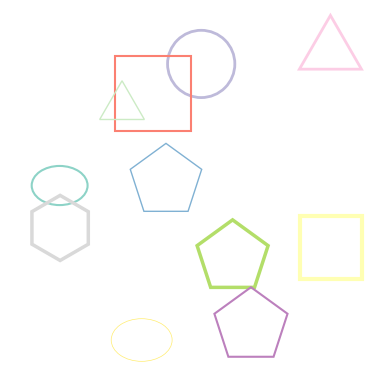[{"shape": "oval", "thickness": 1.5, "radius": 0.36, "center": [0.155, 0.518]}, {"shape": "square", "thickness": 3, "radius": 0.4, "center": [0.86, 0.357]}, {"shape": "circle", "thickness": 2, "radius": 0.44, "center": [0.523, 0.834]}, {"shape": "square", "thickness": 1.5, "radius": 0.49, "center": [0.398, 0.757]}, {"shape": "pentagon", "thickness": 1, "radius": 0.49, "center": [0.431, 0.53]}, {"shape": "pentagon", "thickness": 2.5, "radius": 0.48, "center": [0.604, 0.332]}, {"shape": "triangle", "thickness": 2, "radius": 0.47, "center": [0.858, 0.867]}, {"shape": "hexagon", "thickness": 2.5, "radius": 0.42, "center": [0.156, 0.408]}, {"shape": "pentagon", "thickness": 1.5, "radius": 0.5, "center": [0.652, 0.154]}, {"shape": "triangle", "thickness": 1, "radius": 0.34, "center": [0.317, 0.723]}, {"shape": "oval", "thickness": 0.5, "radius": 0.4, "center": [0.368, 0.117]}]